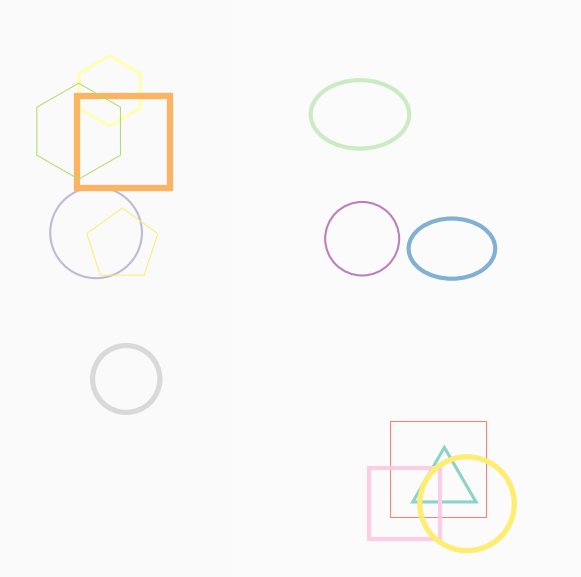[{"shape": "triangle", "thickness": 1.5, "radius": 0.31, "center": [0.765, 0.161]}, {"shape": "hexagon", "thickness": 1.5, "radius": 0.3, "center": [0.189, 0.842]}, {"shape": "circle", "thickness": 1, "radius": 0.39, "center": [0.165, 0.596]}, {"shape": "square", "thickness": 0.5, "radius": 0.41, "center": [0.754, 0.187]}, {"shape": "oval", "thickness": 2, "radius": 0.37, "center": [0.777, 0.569]}, {"shape": "square", "thickness": 3, "radius": 0.4, "center": [0.213, 0.753]}, {"shape": "hexagon", "thickness": 0.5, "radius": 0.42, "center": [0.135, 0.772]}, {"shape": "square", "thickness": 2, "radius": 0.31, "center": [0.695, 0.127]}, {"shape": "circle", "thickness": 2.5, "radius": 0.29, "center": [0.217, 0.343]}, {"shape": "circle", "thickness": 1, "radius": 0.32, "center": [0.623, 0.586]}, {"shape": "oval", "thickness": 2, "radius": 0.42, "center": [0.619, 0.801]}, {"shape": "circle", "thickness": 2.5, "radius": 0.41, "center": [0.803, 0.127]}, {"shape": "pentagon", "thickness": 0.5, "radius": 0.32, "center": [0.21, 0.575]}]